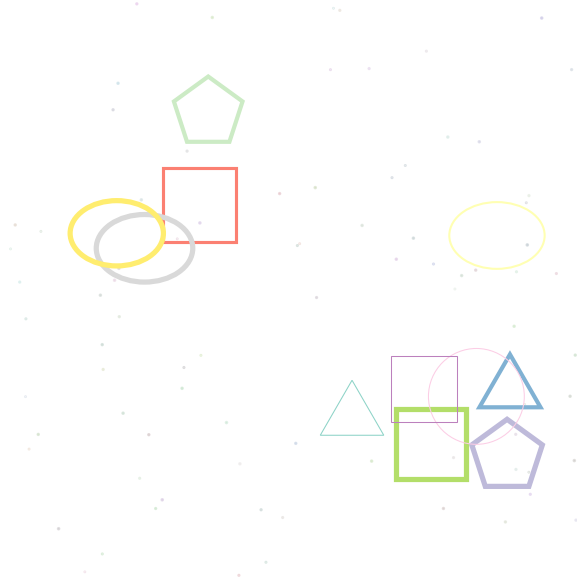[{"shape": "triangle", "thickness": 0.5, "radius": 0.32, "center": [0.61, 0.277]}, {"shape": "oval", "thickness": 1, "radius": 0.41, "center": [0.861, 0.591]}, {"shape": "pentagon", "thickness": 2.5, "radius": 0.32, "center": [0.878, 0.209]}, {"shape": "square", "thickness": 1.5, "radius": 0.32, "center": [0.345, 0.644]}, {"shape": "triangle", "thickness": 2, "radius": 0.31, "center": [0.883, 0.324]}, {"shape": "square", "thickness": 2.5, "radius": 0.3, "center": [0.747, 0.231]}, {"shape": "circle", "thickness": 0.5, "radius": 0.42, "center": [0.825, 0.313]}, {"shape": "oval", "thickness": 2.5, "radius": 0.42, "center": [0.25, 0.569]}, {"shape": "square", "thickness": 0.5, "radius": 0.29, "center": [0.734, 0.326]}, {"shape": "pentagon", "thickness": 2, "radius": 0.31, "center": [0.361, 0.804]}, {"shape": "oval", "thickness": 2.5, "radius": 0.4, "center": [0.202, 0.595]}]